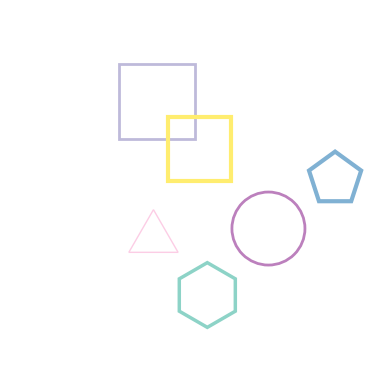[{"shape": "hexagon", "thickness": 2.5, "radius": 0.42, "center": [0.538, 0.234]}, {"shape": "square", "thickness": 2, "radius": 0.49, "center": [0.408, 0.737]}, {"shape": "pentagon", "thickness": 3, "radius": 0.36, "center": [0.87, 0.535]}, {"shape": "triangle", "thickness": 1, "radius": 0.37, "center": [0.399, 0.382]}, {"shape": "circle", "thickness": 2, "radius": 0.47, "center": [0.697, 0.406]}, {"shape": "square", "thickness": 3, "radius": 0.41, "center": [0.518, 0.613]}]